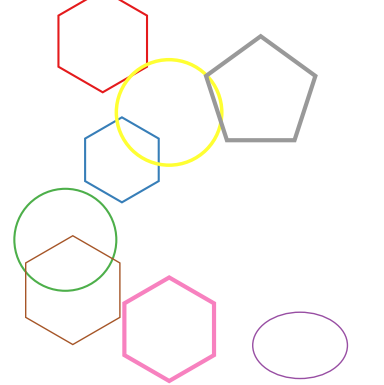[{"shape": "hexagon", "thickness": 1.5, "radius": 0.66, "center": [0.267, 0.893]}, {"shape": "hexagon", "thickness": 1.5, "radius": 0.55, "center": [0.317, 0.585]}, {"shape": "circle", "thickness": 1.5, "radius": 0.66, "center": [0.17, 0.377]}, {"shape": "oval", "thickness": 1, "radius": 0.62, "center": [0.779, 0.103]}, {"shape": "circle", "thickness": 2.5, "radius": 0.68, "center": [0.439, 0.708]}, {"shape": "hexagon", "thickness": 1, "radius": 0.71, "center": [0.189, 0.246]}, {"shape": "hexagon", "thickness": 3, "radius": 0.67, "center": [0.439, 0.145]}, {"shape": "pentagon", "thickness": 3, "radius": 0.75, "center": [0.677, 0.757]}]